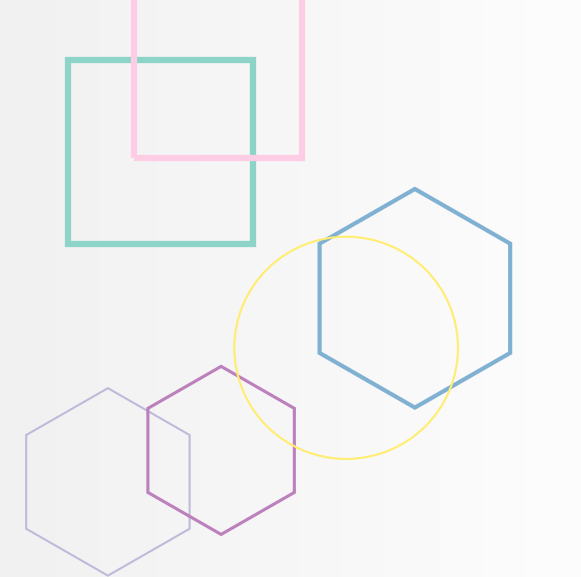[{"shape": "square", "thickness": 3, "radius": 0.79, "center": [0.276, 0.736]}, {"shape": "hexagon", "thickness": 1, "radius": 0.81, "center": [0.186, 0.165]}, {"shape": "hexagon", "thickness": 2, "radius": 0.95, "center": [0.714, 0.483]}, {"shape": "square", "thickness": 3, "radius": 0.72, "center": [0.375, 0.87]}, {"shape": "hexagon", "thickness": 1.5, "radius": 0.73, "center": [0.38, 0.219]}, {"shape": "circle", "thickness": 1, "radius": 0.96, "center": [0.596, 0.397]}]